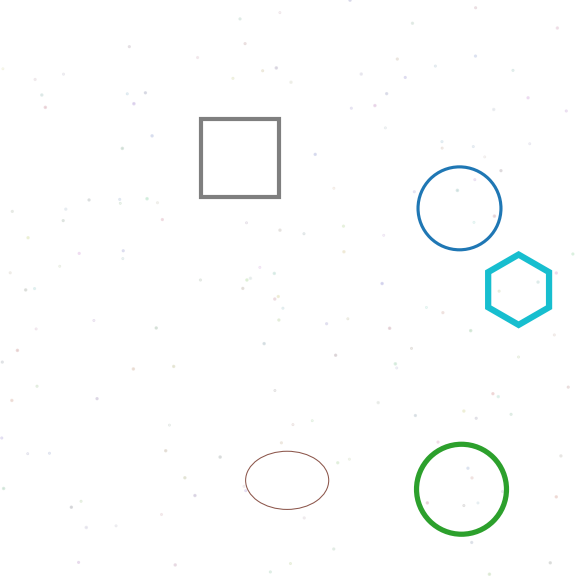[{"shape": "circle", "thickness": 1.5, "radius": 0.36, "center": [0.796, 0.638]}, {"shape": "circle", "thickness": 2.5, "radius": 0.39, "center": [0.799, 0.152]}, {"shape": "oval", "thickness": 0.5, "radius": 0.36, "center": [0.497, 0.167]}, {"shape": "square", "thickness": 2, "radius": 0.34, "center": [0.416, 0.725]}, {"shape": "hexagon", "thickness": 3, "radius": 0.3, "center": [0.898, 0.497]}]